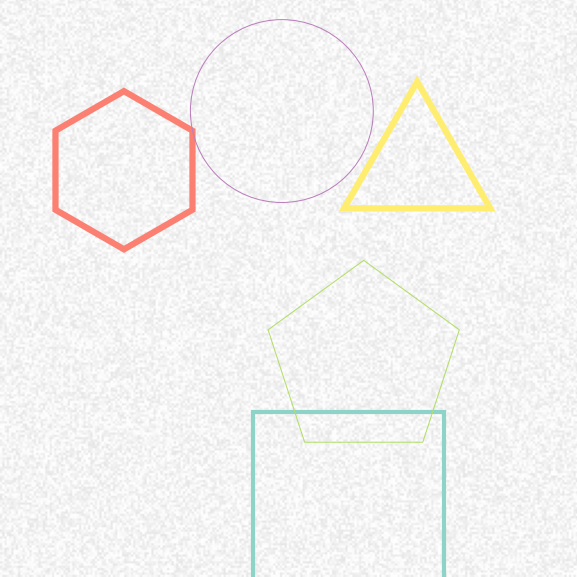[{"shape": "square", "thickness": 2, "radius": 0.83, "center": [0.603, 0.121]}, {"shape": "hexagon", "thickness": 3, "radius": 0.68, "center": [0.215, 0.704]}, {"shape": "pentagon", "thickness": 0.5, "radius": 0.87, "center": [0.63, 0.374]}, {"shape": "circle", "thickness": 0.5, "radius": 0.79, "center": [0.488, 0.807]}, {"shape": "triangle", "thickness": 3, "radius": 0.73, "center": [0.722, 0.711]}]